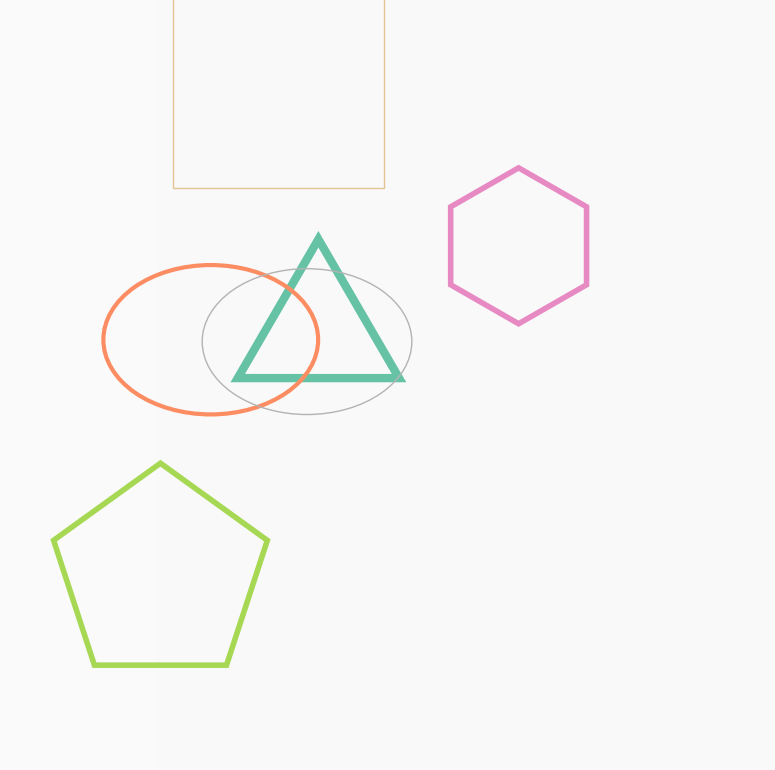[{"shape": "triangle", "thickness": 3, "radius": 0.6, "center": [0.411, 0.569]}, {"shape": "oval", "thickness": 1.5, "radius": 0.69, "center": [0.272, 0.559]}, {"shape": "hexagon", "thickness": 2, "radius": 0.51, "center": [0.669, 0.681]}, {"shape": "pentagon", "thickness": 2, "radius": 0.72, "center": [0.207, 0.253]}, {"shape": "square", "thickness": 0.5, "radius": 0.68, "center": [0.359, 0.892]}, {"shape": "oval", "thickness": 0.5, "radius": 0.68, "center": [0.396, 0.556]}]